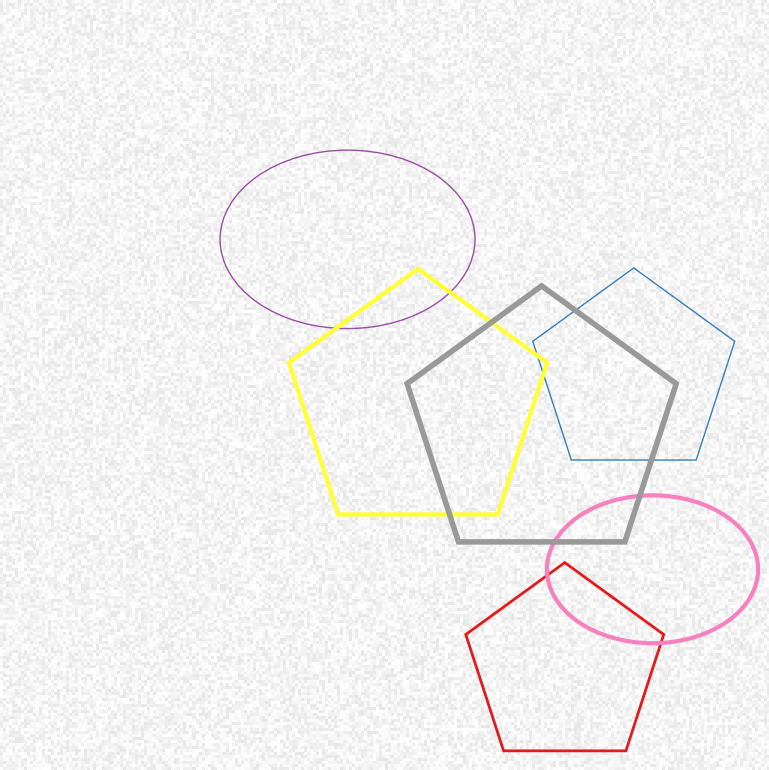[{"shape": "pentagon", "thickness": 1, "radius": 0.68, "center": [0.733, 0.134]}, {"shape": "pentagon", "thickness": 0.5, "radius": 0.69, "center": [0.823, 0.514]}, {"shape": "oval", "thickness": 0.5, "radius": 0.83, "center": [0.451, 0.689]}, {"shape": "pentagon", "thickness": 1.5, "radius": 0.88, "center": [0.543, 0.475]}, {"shape": "oval", "thickness": 1.5, "radius": 0.69, "center": [0.847, 0.261]}, {"shape": "pentagon", "thickness": 2, "radius": 0.92, "center": [0.703, 0.445]}]